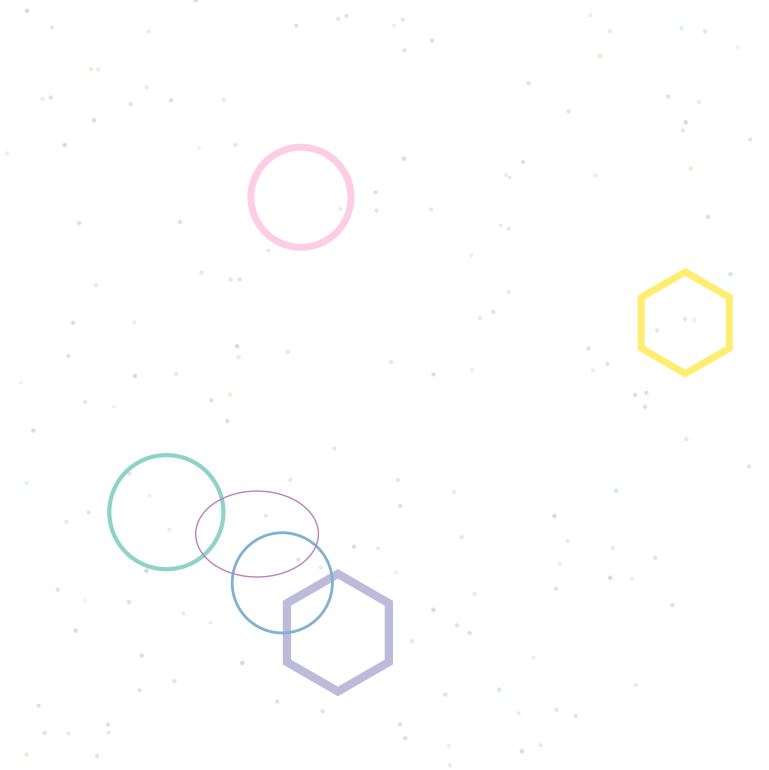[{"shape": "circle", "thickness": 1.5, "radius": 0.37, "center": [0.216, 0.335]}, {"shape": "hexagon", "thickness": 3, "radius": 0.38, "center": [0.439, 0.178]}, {"shape": "circle", "thickness": 1, "radius": 0.33, "center": [0.367, 0.243]}, {"shape": "circle", "thickness": 2.5, "radius": 0.32, "center": [0.391, 0.744]}, {"shape": "oval", "thickness": 0.5, "radius": 0.4, "center": [0.334, 0.306]}, {"shape": "hexagon", "thickness": 2.5, "radius": 0.33, "center": [0.89, 0.581]}]